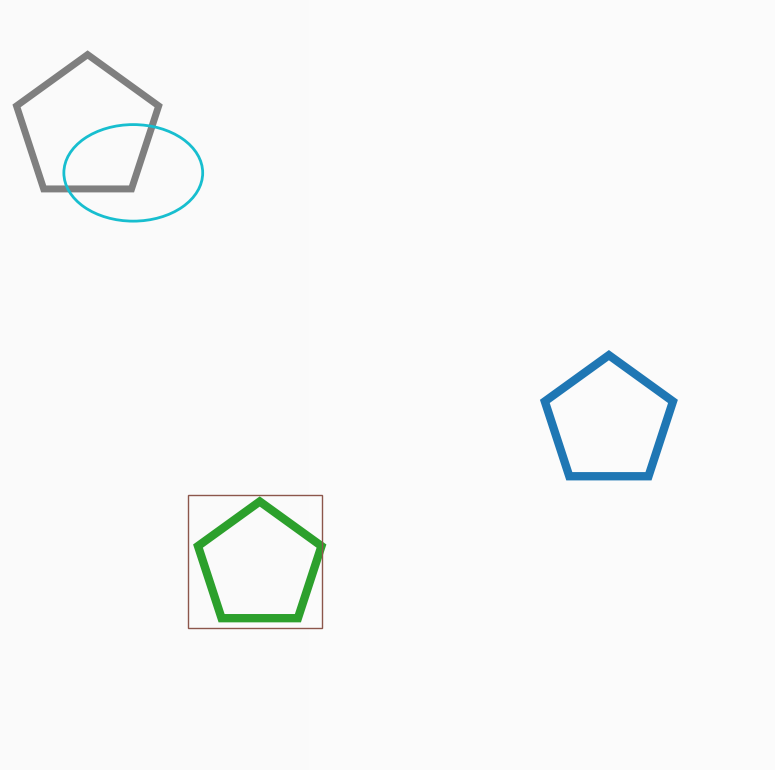[{"shape": "pentagon", "thickness": 3, "radius": 0.43, "center": [0.786, 0.452]}, {"shape": "pentagon", "thickness": 3, "radius": 0.42, "center": [0.335, 0.265]}, {"shape": "square", "thickness": 0.5, "radius": 0.43, "center": [0.329, 0.271]}, {"shape": "pentagon", "thickness": 2.5, "radius": 0.48, "center": [0.113, 0.833]}, {"shape": "oval", "thickness": 1, "radius": 0.45, "center": [0.172, 0.776]}]